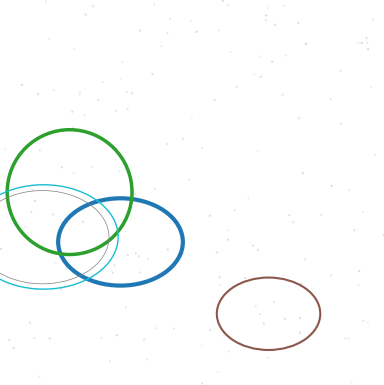[{"shape": "oval", "thickness": 3, "radius": 0.81, "center": [0.313, 0.372]}, {"shape": "circle", "thickness": 2.5, "radius": 0.81, "center": [0.181, 0.501]}, {"shape": "oval", "thickness": 1.5, "radius": 0.67, "center": [0.697, 0.185]}, {"shape": "oval", "thickness": 0.5, "radius": 0.87, "center": [0.11, 0.384]}, {"shape": "oval", "thickness": 1, "radius": 0.97, "center": [0.113, 0.385]}]